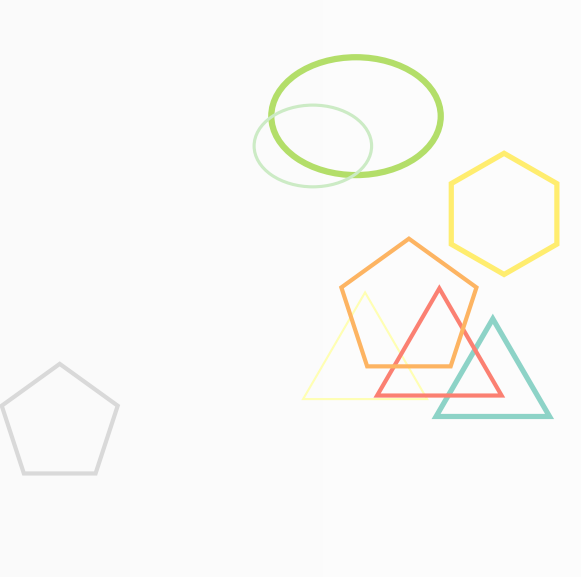[{"shape": "triangle", "thickness": 2.5, "radius": 0.56, "center": [0.848, 0.334]}, {"shape": "triangle", "thickness": 1, "radius": 0.62, "center": [0.628, 0.37]}, {"shape": "triangle", "thickness": 2, "radius": 0.62, "center": [0.756, 0.376]}, {"shape": "pentagon", "thickness": 2, "radius": 0.61, "center": [0.704, 0.464]}, {"shape": "oval", "thickness": 3, "radius": 0.73, "center": [0.613, 0.798]}, {"shape": "pentagon", "thickness": 2, "radius": 0.52, "center": [0.103, 0.264]}, {"shape": "oval", "thickness": 1.5, "radius": 0.51, "center": [0.538, 0.746]}, {"shape": "hexagon", "thickness": 2.5, "radius": 0.52, "center": [0.867, 0.629]}]